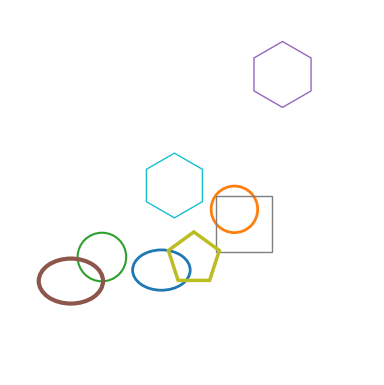[{"shape": "oval", "thickness": 2, "radius": 0.37, "center": [0.419, 0.299]}, {"shape": "circle", "thickness": 2, "radius": 0.3, "center": [0.609, 0.456]}, {"shape": "circle", "thickness": 1.5, "radius": 0.32, "center": [0.265, 0.332]}, {"shape": "hexagon", "thickness": 1, "radius": 0.43, "center": [0.734, 0.807]}, {"shape": "oval", "thickness": 3, "radius": 0.42, "center": [0.184, 0.27]}, {"shape": "square", "thickness": 1, "radius": 0.36, "center": [0.635, 0.418]}, {"shape": "pentagon", "thickness": 2.5, "radius": 0.35, "center": [0.504, 0.328]}, {"shape": "hexagon", "thickness": 1, "radius": 0.42, "center": [0.453, 0.518]}]